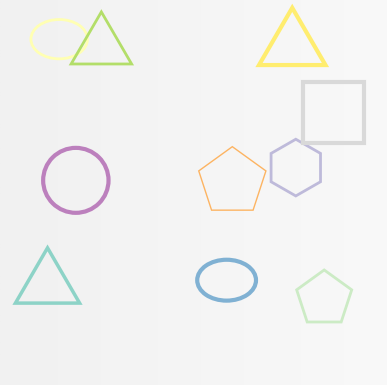[{"shape": "triangle", "thickness": 2.5, "radius": 0.48, "center": [0.123, 0.261]}, {"shape": "oval", "thickness": 2, "radius": 0.36, "center": [0.153, 0.898]}, {"shape": "hexagon", "thickness": 2, "radius": 0.37, "center": [0.763, 0.565]}, {"shape": "oval", "thickness": 3, "radius": 0.38, "center": [0.585, 0.272]}, {"shape": "pentagon", "thickness": 1, "radius": 0.46, "center": [0.6, 0.528]}, {"shape": "triangle", "thickness": 2, "radius": 0.45, "center": [0.262, 0.879]}, {"shape": "square", "thickness": 3, "radius": 0.39, "center": [0.861, 0.708]}, {"shape": "circle", "thickness": 3, "radius": 0.42, "center": [0.196, 0.532]}, {"shape": "pentagon", "thickness": 2, "radius": 0.37, "center": [0.837, 0.224]}, {"shape": "triangle", "thickness": 3, "radius": 0.5, "center": [0.754, 0.881]}]